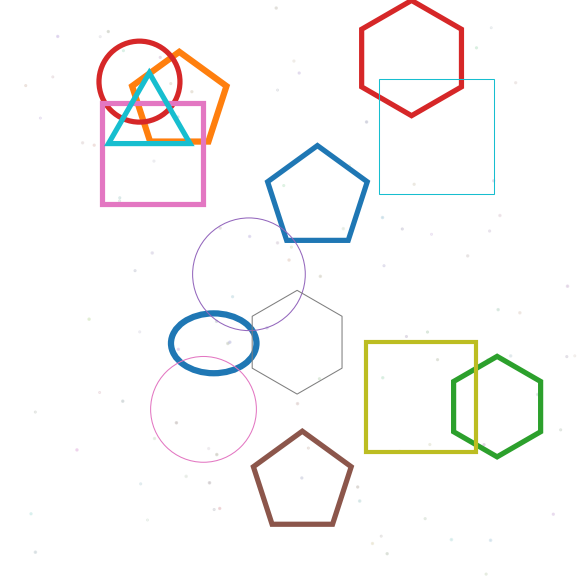[{"shape": "oval", "thickness": 3, "radius": 0.37, "center": [0.37, 0.405]}, {"shape": "pentagon", "thickness": 2.5, "radius": 0.45, "center": [0.55, 0.656]}, {"shape": "pentagon", "thickness": 3, "radius": 0.43, "center": [0.31, 0.823]}, {"shape": "hexagon", "thickness": 2.5, "radius": 0.43, "center": [0.861, 0.295]}, {"shape": "hexagon", "thickness": 2.5, "radius": 0.5, "center": [0.713, 0.899]}, {"shape": "circle", "thickness": 2.5, "radius": 0.35, "center": [0.242, 0.858]}, {"shape": "circle", "thickness": 0.5, "radius": 0.49, "center": [0.431, 0.524]}, {"shape": "pentagon", "thickness": 2.5, "radius": 0.45, "center": [0.523, 0.163]}, {"shape": "square", "thickness": 2.5, "radius": 0.44, "center": [0.263, 0.734]}, {"shape": "circle", "thickness": 0.5, "radius": 0.46, "center": [0.352, 0.29]}, {"shape": "hexagon", "thickness": 0.5, "radius": 0.45, "center": [0.514, 0.407]}, {"shape": "square", "thickness": 2, "radius": 0.48, "center": [0.729, 0.311]}, {"shape": "triangle", "thickness": 2.5, "radius": 0.41, "center": [0.259, 0.791]}, {"shape": "square", "thickness": 0.5, "radius": 0.5, "center": [0.756, 0.762]}]